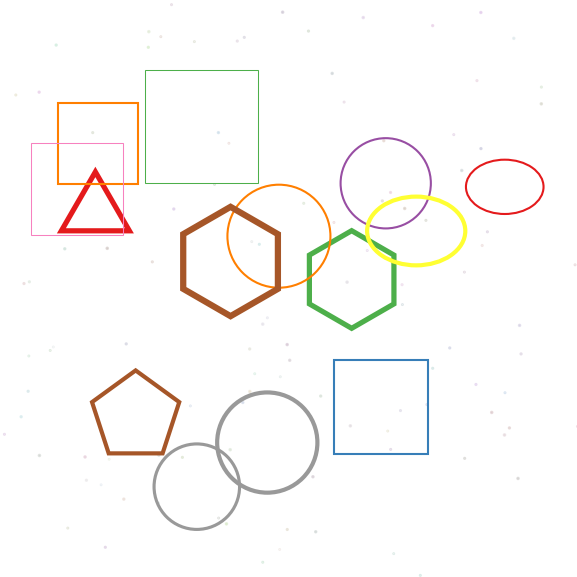[{"shape": "triangle", "thickness": 2.5, "radius": 0.34, "center": [0.165, 0.633]}, {"shape": "oval", "thickness": 1, "radius": 0.34, "center": [0.874, 0.676]}, {"shape": "square", "thickness": 1, "radius": 0.41, "center": [0.659, 0.294]}, {"shape": "square", "thickness": 0.5, "radius": 0.49, "center": [0.349, 0.78]}, {"shape": "hexagon", "thickness": 2.5, "radius": 0.42, "center": [0.609, 0.515]}, {"shape": "circle", "thickness": 1, "radius": 0.39, "center": [0.668, 0.682]}, {"shape": "circle", "thickness": 1, "radius": 0.45, "center": [0.483, 0.59]}, {"shape": "square", "thickness": 1, "radius": 0.35, "center": [0.17, 0.751]}, {"shape": "oval", "thickness": 2, "radius": 0.43, "center": [0.721, 0.599]}, {"shape": "pentagon", "thickness": 2, "radius": 0.4, "center": [0.235, 0.278]}, {"shape": "hexagon", "thickness": 3, "radius": 0.47, "center": [0.399, 0.546]}, {"shape": "square", "thickness": 0.5, "radius": 0.4, "center": [0.133, 0.671]}, {"shape": "circle", "thickness": 1.5, "radius": 0.37, "center": [0.341, 0.156]}, {"shape": "circle", "thickness": 2, "radius": 0.43, "center": [0.463, 0.233]}]